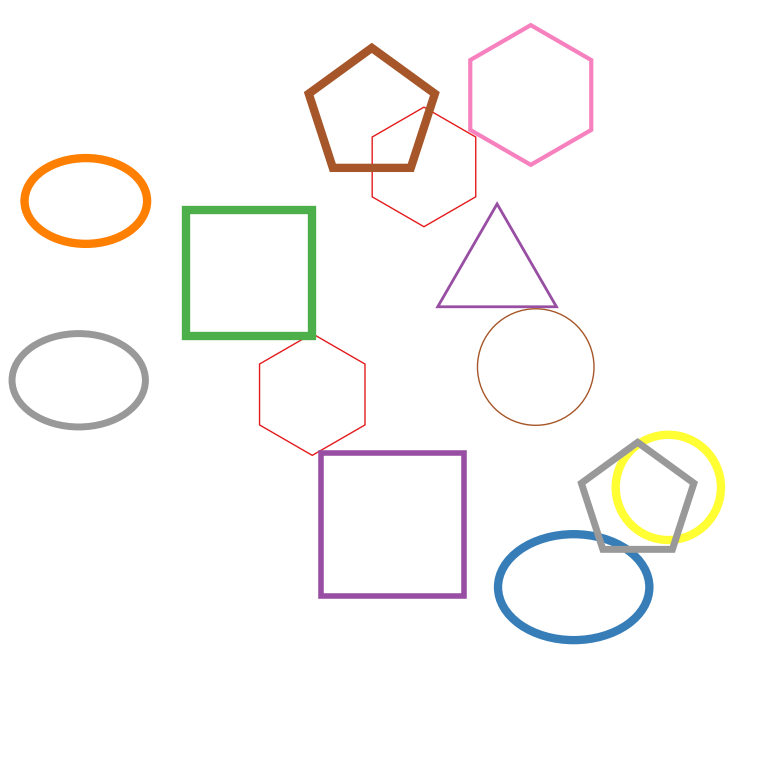[{"shape": "hexagon", "thickness": 0.5, "radius": 0.39, "center": [0.551, 0.783]}, {"shape": "hexagon", "thickness": 0.5, "radius": 0.4, "center": [0.406, 0.488]}, {"shape": "oval", "thickness": 3, "radius": 0.49, "center": [0.745, 0.237]}, {"shape": "square", "thickness": 3, "radius": 0.41, "center": [0.323, 0.646]}, {"shape": "square", "thickness": 2, "radius": 0.46, "center": [0.51, 0.319]}, {"shape": "triangle", "thickness": 1, "radius": 0.45, "center": [0.646, 0.646]}, {"shape": "oval", "thickness": 3, "radius": 0.4, "center": [0.111, 0.739]}, {"shape": "circle", "thickness": 3, "radius": 0.34, "center": [0.868, 0.367]}, {"shape": "pentagon", "thickness": 3, "radius": 0.43, "center": [0.483, 0.852]}, {"shape": "circle", "thickness": 0.5, "radius": 0.38, "center": [0.696, 0.523]}, {"shape": "hexagon", "thickness": 1.5, "radius": 0.45, "center": [0.689, 0.877]}, {"shape": "pentagon", "thickness": 2.5, "radius": 0.38, "center": [0.828, 0.349]}, {"shape": "oval", "thickness": 2.5, "radius": 0.43, "center": [0.102, 0.506]}]